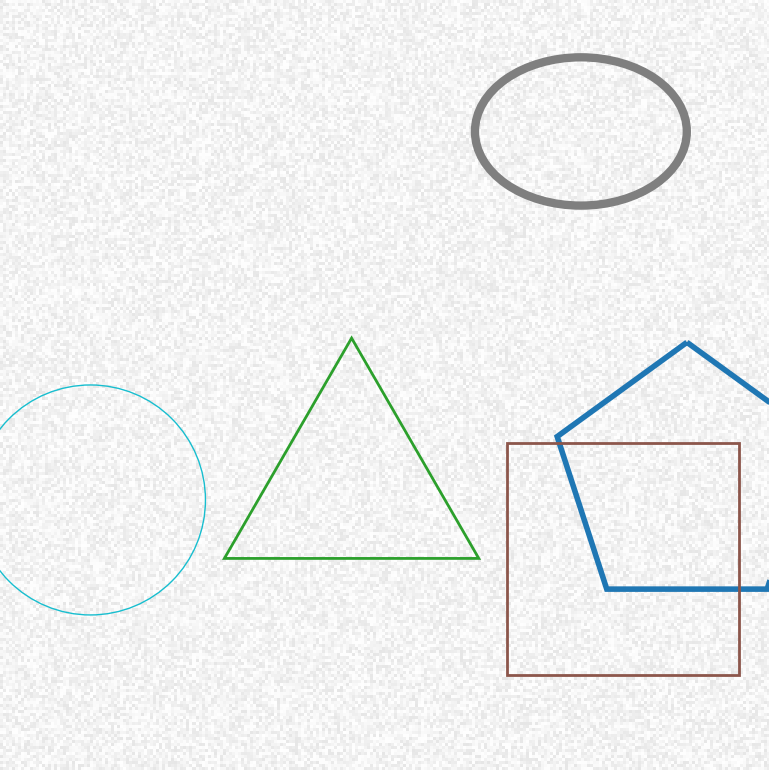[{"shape": "pentagon", "thickness": 2, "radius": 0.89, "center": [0.892, 0.378]}, {"shape": "triangle", "thickness": 1, "radius": 0.95, "center": [0.457, 0.37]}, {"shape": "square", "thickness": 1, "radius": 0.76, "center": [0.809, 0.274]}, {"shape": "oval", "thickness": 3, "radius": 0.69, "center": [0.754, 0.829]}, {"shape": "circle", "thickness": 0.5, "radius": 0.75, "center": [0.117, 0.351]}]